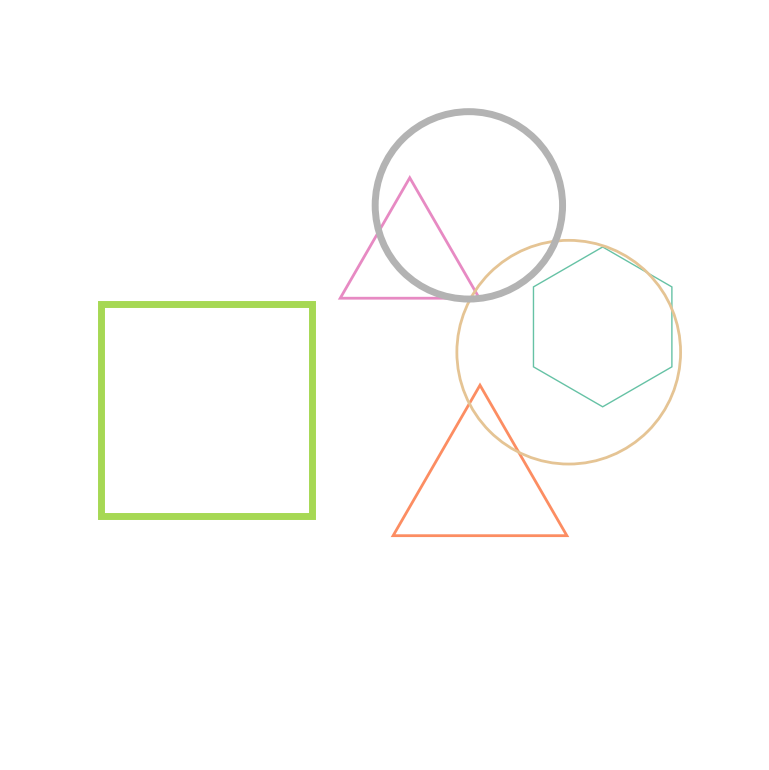[{"shape": "hexagon", "thickness": 0.5, "radius": 0.52, "center": [0.783, 0.575]}, {"shape": "triangle", "thickness": 1, "radius": 0.65, "center": [0.623, 0.369]}, {"shape": "triangle", "thickness": 1, "radius": 0.52, "center": [0.532, 0.665]}, {"shape": "square", "thickness": 2.5, "radius": 0.69, "center": [0.268, 0.468]}, {"shape": "circle", "thickness": 1, "radius": 0.73, "center": [0.739, 0.543]}, {"shape": "circle", "thickness": 2.5, "radius": 0.61, "center": [0.609, 0.733]}]